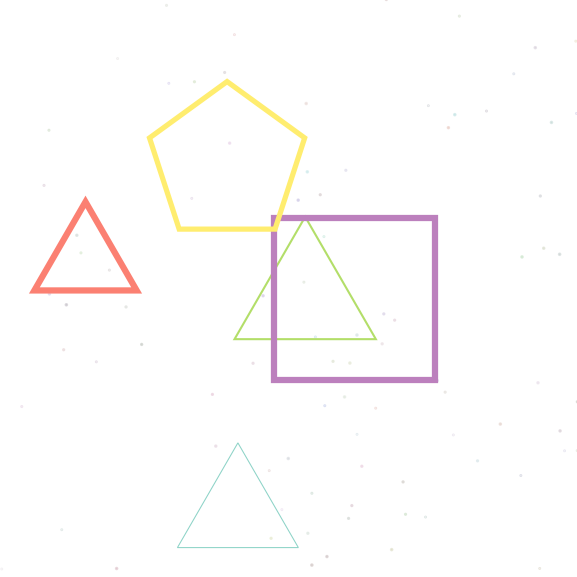[{"shape": "triangle", "thickness": 0.5, "radius": 0.6, "center": [0.412, 0.111]}, {"shape": "triangle", "thickness": 3, "radius": 0.51, "center": [0.148, 0.547]}, {"shape": "triangle", "thickness": 1, "radius": 0.71, "center": [0.528, 0.482]}, {"shape": "square", "thickness": 3, "radius": 0.7, "center": [0.614, 0.481]}, {"shape": "pentagon", "thickness": 2.5, "radius": 0.71, "center": [0.393, 0.717]}]